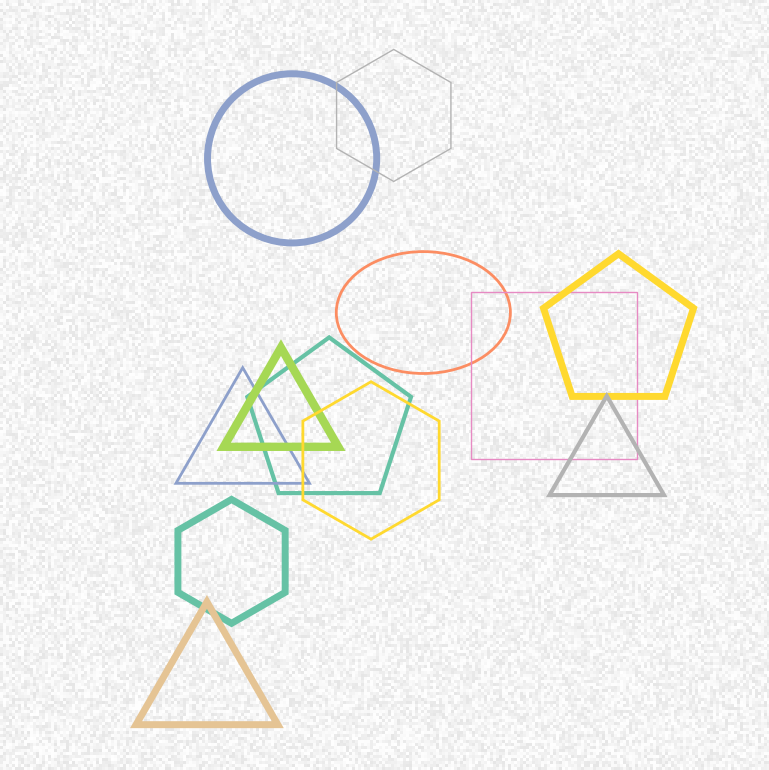[{"shape": "hexagon", "thickness": 2.5, "radius": 0.4, "center": [0.301, 0.271]}, {"shape": "pentagon", "thickness": 1.5, "radius": 0.56, "center": [0.427, 0.45]}, {"shape": "oval", "thickness": 1, "radius": 0.57, "center": [0.55, 0.594]}, {"shape": "circle", "thickness": 2.5, "radius": 0.55, "center": [0.379, 0.794]}, {"shape": "triangle", "thickness": 1, "radius": 0.5, "center": [0.315, 0.422]}, {"shape": "square", "thickness": 0.5, "radius": 0.54, "center": [0.719, 0.512]}, {"shape": "triangle", "thickness": 3, "radius": 0.43, "center": [0.365, 0.463]}, {"shape": "pentagon", "thickness": 2.5, "radius": 0.51, "center": [0.803, 0.568]}, {"shape": "hexagon", "thickness": 1, "radius": 0.51, "center": [0.482, 0.402]}, {"shape": "triangle", "thickness": 2.5, "radius": 0.53, "center": [0.269, 0.112]}, {"shape": "hexagon", "thickness": 0.5, "radius": 0.43, "center": [0.511, 0.85]}, {"shape": "triangle", "thickness": 1.5, "radius": 0.43, "center": [0.788, 0.4]}]